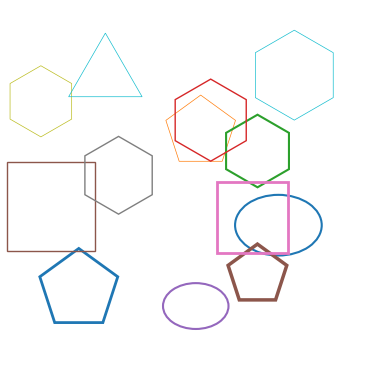[{"shape": "oval", "thickness": 1.5, "radius": 0.56, "center": [0.723, 0.415]}, {"shape": "pentagon", "thickness": 2, "radius": 0.53, "center": [0.205, 0.248]}, {"shape": "pentagon", "thickness": 0.5, "radius": 0.48, "center": [0.521, 0.658]}, {"shape": "hexagon", "thickness": 1.5, "radius": 0.47, "center": [0.669, 0.608]}, {"shape": "hexagon", "thickness": 1, "radius": 0.53, "center": [0.547, 0.688]}, {"shape": "oval", "thickness": 1.5, "radius": 0.43, "center": [0.508, 0.205]}, {"shape": "pentagon", "thickness": 2.5, "radius": 0.4, "center": [0.669, 0.286]}, {"shape": "square", "thickness": 1, "radius": 0.57, "center": [0.133, 0.463]}, {"shape": "square", "thickness": 2, "radius": 0.46, "center": [0.656, 0.435]}, {"shape": "hexagon", "thickness": 1, "radius": 0.5, "center": [0.308, 0.545]}, {"shape": "hexagon", "thickness": 0.5, "radius": 0.46, "center": [0.106, 0.737]}, {"shape": "triangle", "thickness": 0.5, "radius": 0.55, "center": [0.274, 0.804]}, {"shape": "hexagon", "thickness": 0.5, "radius": 0.58, "center": [0.764, 0.805]}]